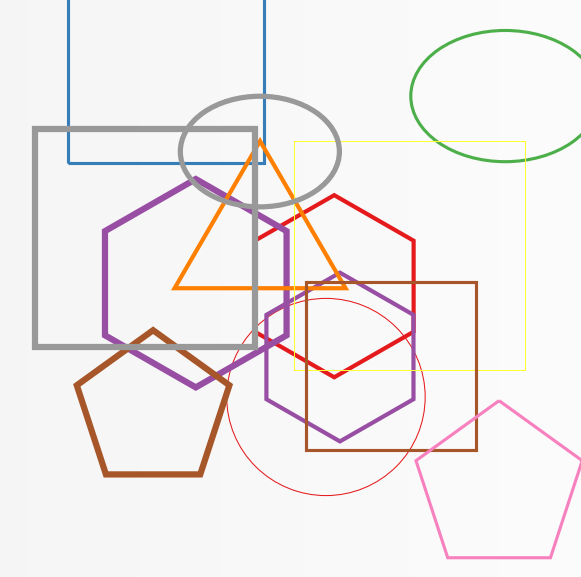[{"shape": "circle", "thickness": 0.5, "radius": 0.85, "center": [0.561, 0.312]}, {"shape": "hexagon", "thickness": 2, "radius": 0.79, "center": [0.575, 0.504]}, {"shape": "square", "thickness": 1.5, "radius": 0.84, "center": [0.286, 0.886]}, {"shape": "oval", "thickness": 1.5, "radius": 0.81, "center": [0.869, 0.833]}, {"shape": "hexagon", "thickness": 2, "radius": 0.73, "center": [0.585, 0.381]}, {"shape": "hexagon", "thickness": 3, "radius": 0.9, "center": [0.337, 0.509]}, {"shape": "triangle", "thickness": 2, "radius": 0.85, "center": [0.447, 0.585]}, {"shape": "square", "thickness": 0.5, "radius": 0.99, "center": [0.704, 0.557]}, {"shape": "pentagon", "thickness": 3, "radius": 0.69, "center": [0.263, 0.289]}, {"shape": "square", "thickness": 1.5, "radius": 0.73, "center": [0.673, 0.365]}, {"shape": "pentagon", "thickness": 1.5, "radius": 0.75, "center": [0.859, 0.155]}, {"shape": "oval", "thickness": 2.5, "radius": 0.68, "center": [0.447, 0.737]}, {"shape": "square", "thickness": 3, "radius": 0.95, "center": [0.25, 0.587]}]